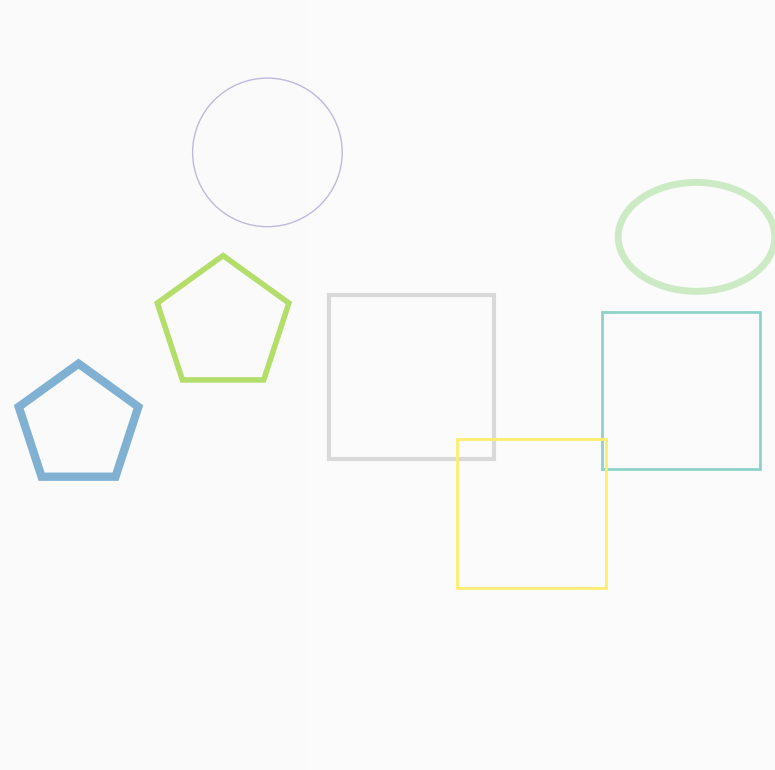[{"shape": "square", "thickness": 1, "radius": 0.51, "center": [0.879, 0.493]}, {"shape": "circle", "thickness": 0.5, "radius": 0.48, "center": [0.345, 0.802]}, {"shape": "pentagon", "thickness": 3, "radius": 0.41, "center": [0.101, 0.447]}, {"shape": "pentagon", "thickness": 2, "radius": 0.45, "center": [0.288, 0.579]}, {"shape": "square", "thickness": 1.5, "radius": 0.53, "center": [0.531, 0.511]}, {"shape": "oval", "thickness": 2.5, "radius": 0.51, "center": [0.899, 0.692]}, {"shape": "square", "thickness": 1, "radius": 0.48, "center": [0.686, 0.333]}]